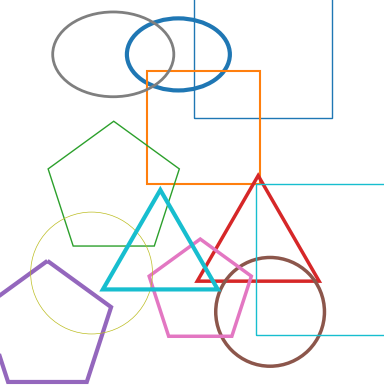[{"shape": "oval", "thickness": 3, "radius": 0.67, "center": [0.463, 0.859]}, {"shape": "square", "thickness": 1, "radius": 0.9, "center": [0.684, 0.874]}, {"shape": "square", "thickness": 1.5, "radius": 0.73, "center": [0.53, 0.669]}, {"shape": "pentagon", "thickness": 1, "radius": 0.9, "center": [0.295, 0.506]}, {"shape": "triangle", "thickness": 2.5, "radius": 0.91, "center": [0.671, 0.361]}, {"shape": "pentagon", "thickness": 3, "radius": 0.87, "center": [0.123, 0.149]}, {"shape": "circle", "thickness": 2.5, "radius": 0.71, "center": [0.702, 0.19]}, {"shape": "pentagon", "thickness": 2.5, "radius": 0.7, "center": [0.52, 0.24]}, {"shape": "oval", "thickness": 2, "radius": 0.79, "center": [0.294, 0.859]}, {"shape": "circle", "thickness": 0.5, "radius": 0.79, "center": [0.238, 0.291]}, {"shape": "triangle", "thickness": 3, "radius": 0.86, "center": [0.416, 0.334]}, {"shape": "square", "thickness": 1, "radius": 0.98, "center": [0.862, 0.326]}]